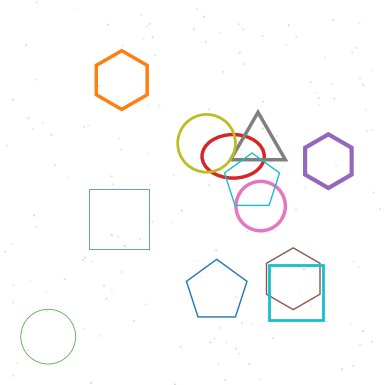[{"shape": "pentagon", "thickness": 1, "radius": 0.41, "center": [0.563, 0.244]}, {"shape": "square", "thickness": 0.5, "radius": 0.39, "center": [0.31, 0.43]}, {"shape": "hexagon", "thickness": 2.5, "radius": 0.38, "center": [0.316, 0.792]}, {"shape": "circle", "thickness": 0.5, "radius": 0.36, "center": [0.125, 0.126]}, {"shape": "oval", "thickness": 2.5, "radius": 0.4, "center": [0.606, 0.594]}, {"shape": "hexagon", "thickness": 3, "radius": 0.35, "center": [0.853, 0.581]}, {"shape": "hexagon", "thickness": 1, "radius": 0.4, "center": [0.762, 0.276]}, {"shape": "circle", "thickness": 2.5, "radius": 0.32, "center": [0.677, 0.465]}, {"shape": "triangle", "thickness": 2.5, "radius": 0.41, "center": [0.67, 0.626]}, {"shape": "circle", "thickness": 2, "radius": 0.37, "center": [0.537, 0.628]}, {"shape": "pentagon", "thickness": 1, "radius": 0.38, "center": [0.655, 0.527]}, {"shape": "square", "thickness": 2, "radius": 0.35, "center": [0.769, 0.239]}]